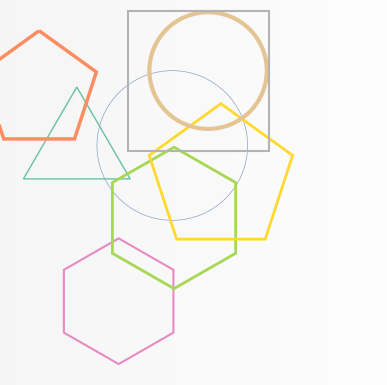[{"shape": "triangle", "thickness": 1, "radius": 0.8, "center": [0.198, 0.615]}, {"shape": "pentagon", "thickness": 2.5, "radius": 0.78, "center": [0.101, 0.765]}, {"shape": "circle", "thickness": 0.5, "radius": 0.97, "center": [0.445, 0.622]}, {"shape": "hexagon", "thickness": 1.5, "radius": 0.82, "center": [0.306, 0.218]}, {"shape": "hexagon", "thickness": 2, "radius": 0.92, "center": [0.449, 0.434]}, {"shape": "pentagon", "thickness": 2, "radius": 0.97, "center": [0.57, 0.536]}, {"shape": "circle", "thickness": 3, "radius": 0.76, "center": [0.537, 0.817]}, {"shape": "square", "thickness": 1.5, "radius": 0.91, "center": [0.513, 0.789]}]